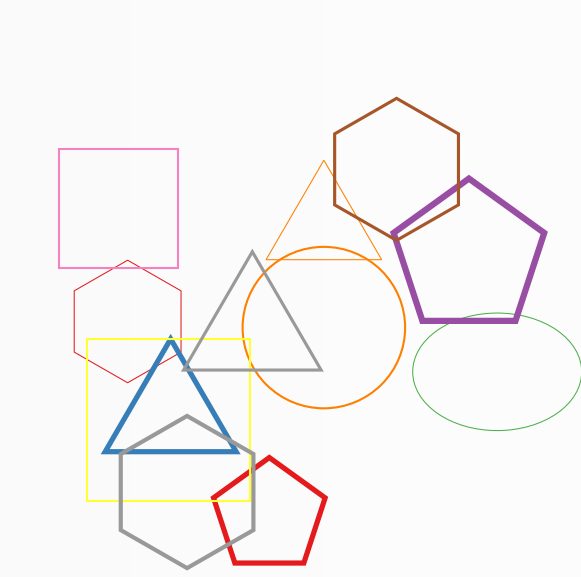[{"shape": "hexagon", "thickness": 0.5, "radius": 0.53, "center": [0.22, 0.442]}, {"shape": "pentagon", "thickness": 2.5, "radius": 0.5, "center": [0.463, 0.106]}, {"shape": "triangle", "thickness": 2.5, "radius": 0.65, "center": [0.294, 0.282]}, {"shape": "oval", "thickness": 0.5, "radius": 0.73, "center": [0.855, 0.355]}, {"shape": "pentagon", "thickness": 3, "radius": 0.68, "center": [0.807, 0.554]}, {"shape": "circle", "thickness": 1, "radius": 0.7, "center": [0.557, 0.432]}, {"shape": "triangle", "thickness": 0.5, "radius": 0.57, "center": [0.557, 0.607]}, {"shape": "square", "thickness": 1, "radius": 0.7, "center": [0.29, 0.272]}, {"shape": "hexagon", "thickness": 1.5, "radius": 0.61, "center": [0.682, 0.706]}, {"shape": "square", "thickness": 1, "radius": 0.51, "center": [0.204, 0.638]}, {"shape": "hexagon", "thickness": 2, "radius": 0.66, "center": [0.322, 0.147]}, {"shape": "triangle", "thickness": 1.5, "radius": 0.68, "center": [0.434, 0.427]}]